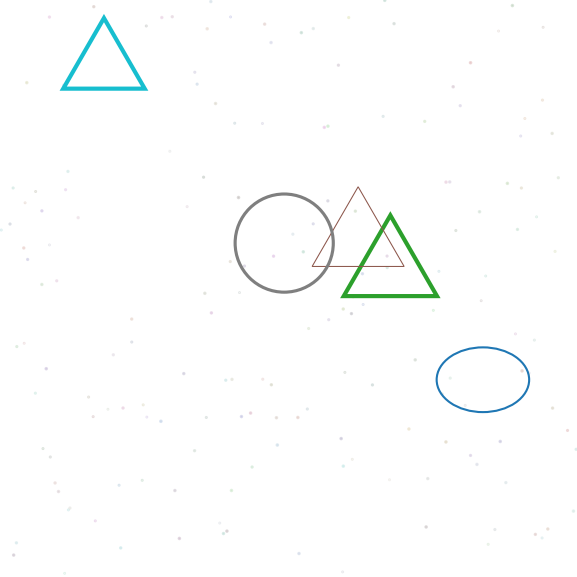[{"shape": "oval", "thickness": 1, "radius": 0.4, "center": [0.836, 0.342]}, {"shape": "triangle", "thickness": 2, "radius": 0.47, "center": [0.676, 0.533]}, {"shape": "triangle", "thickness": 0.5, "radius": 0.46, "center": [0.62, 0.584]}, {"shape": "circle", "thickness": 1.5, "radius": 0.42, "center": [0.492, 0.578]}, {"shape": "triangle", "thickness": 2, "radius": 0.41, "center": [0.18, 0.886]}]